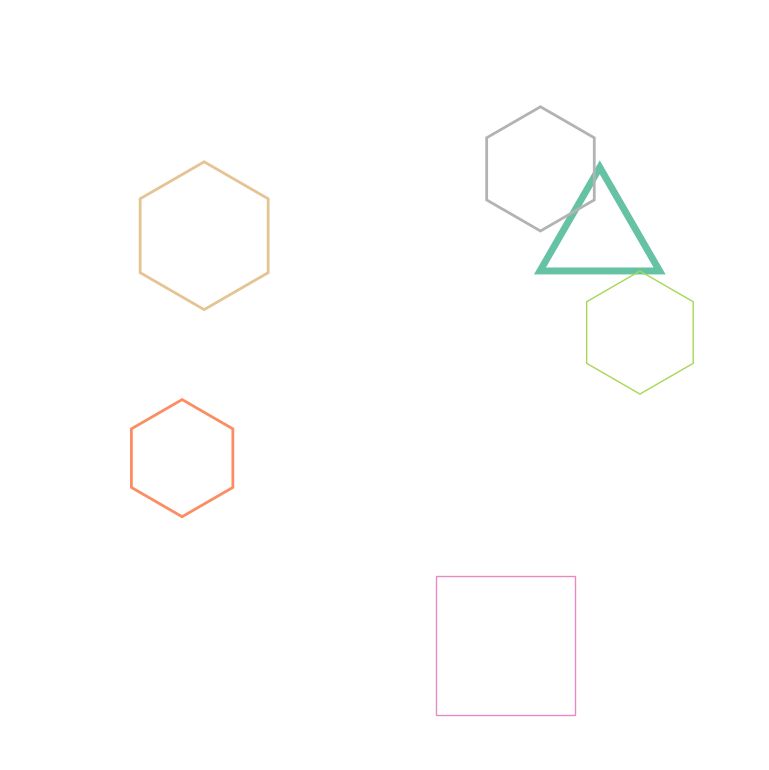[{"shape": "triangle", "thickness": 2.5, "radius": 0.45, "center": [0.779, 0.693]}, {"shape": "hexagon", "thickness": 1, "radius": 0.38, "center": [0.237, 0.405]}, {"shape": "square", "thickness": 0.5, "radius": 0.45, "center": [0.657, 0.162]}, {"shape": "hexagon", "thickness": 0.5, "radius": 0.4, "center": [0.831, 0.568]}, {"shape": "hexagon", "thickness": 1, "radius": 0.48, "center": [0.265, 0.694]}, {"shape": "hexagon", "thickness": 1, "radius": 0.4, "center": [0.702, 0.781]}]